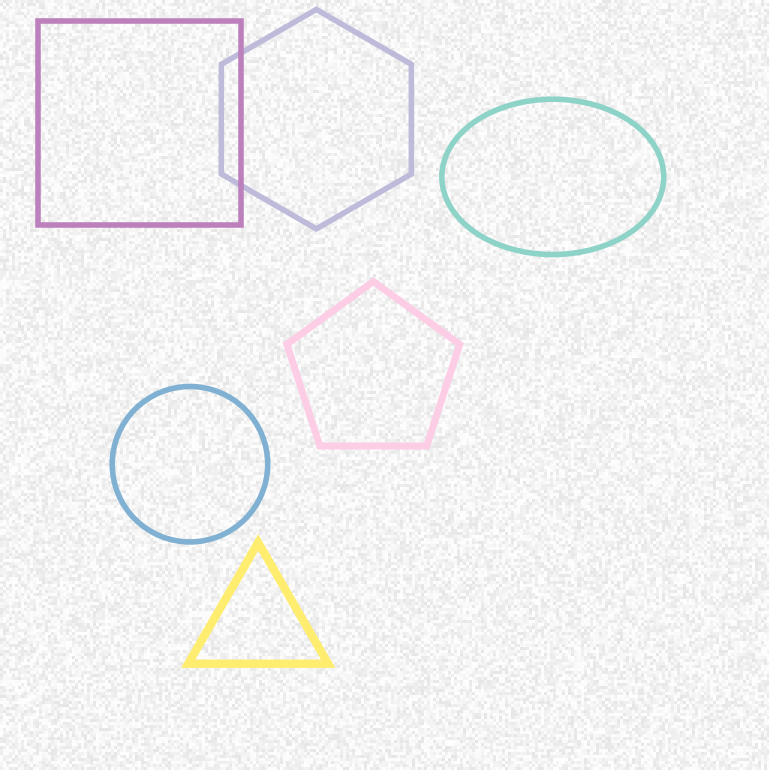[{"shape": "oval", "thickness": 2, "radius": 0.72, "center": [0.718, 0.77]}, {"shape": "hexagon", "thickness": 2, "radius": 0.71, "center": [0.411, 0.845]}, {"shape": "circle", "thickness": 2, "radius": 0.5, "center": [0.247, 0.397]}, {"shape": "pentagon", "thickness": 2.5, "radius": 0.59, "center": [0.485, 0.516]}, {"shape": "square", "thickness": 2, "radius": 0.66, "center": [0.181, 0.84]}, {"shape": "triangle", "thickness": 3, "radius": 0.52, "center": [0.335, 0.19]}]